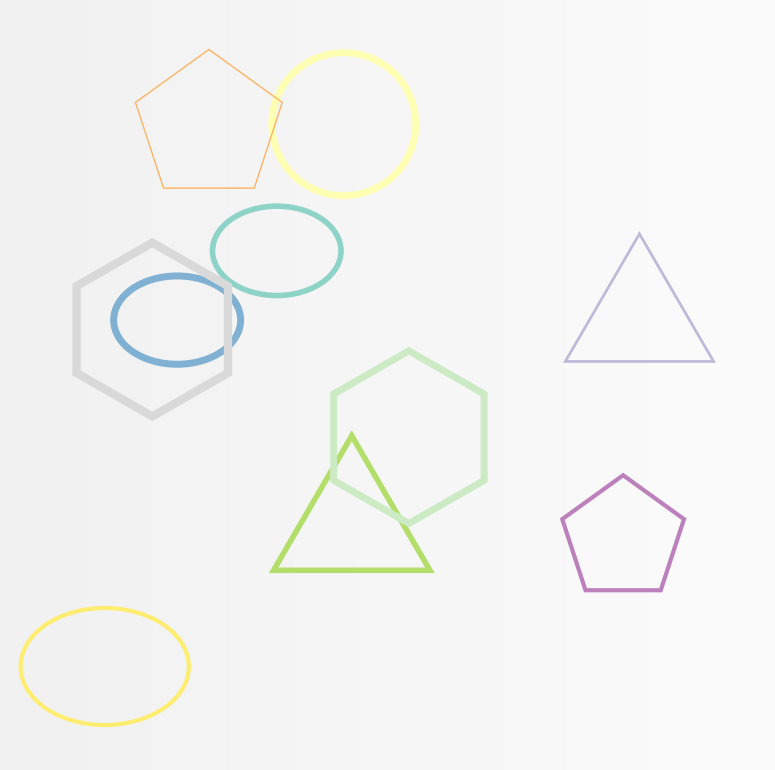[{"shape": "oval", "thickness": 2, "radius": 0.41, "center": [0.357, 0.674]}, {"shape": "circle", "thickness": 2.5, "radius": 0.46, "center": [0.444, 0.839]}, {"shape": "triangle", "thickness": 1, "radius": 0.55, "center": [0.825, 0.586]}, {"shape": "oval", "thickness": 2.5, "radius": 0.41, "center": [0.229, 0.584]}, {"shape": "pentagon", "thickness": 0.5, "radius": 0.5, "center": [0.269, 0.836]}, {"shape": "triangle", "thickness": 2, "radius": 0.58, "center": [0.454, 0.318]}, {"shape": "hexagon", "thickness": 3, "radius": 0.56, "center": [0.196, 0.572]}, {"shape": "pentagon", "thickness": 1.5, "radius": 0.41, "center": [0.804, 0.3]}, {"shape": "hexagon", "thickness": 2.5, "radius": 0.56, "center": [0.528, 0.432]}, {"shape": "oval", "thickness": 1.5, "radius": 0.54, "center": [0.135, 0.134]}]